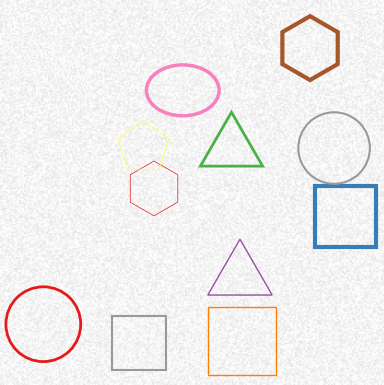[{"shape": "circle", "thickness": 2, "radius": 0.49, "center": [0.112, 0.158]}, {"shape": "hexagon", "thickness": 0.5, "radius": 0.36, "center": [0.4, 0.511]}, {"shape": "square", "thickness": 3, "radius": 0.4, "center": [0.897, 0.438]}, {"shape": "triangle", "thickness": 2, "radius": 0.47, "center": [0.601, 0.615]}, {"shape": "triangle", "thickness": 1, "radius": 0.48, "center": [0.623, 0.282]}, {"shape": "square", "thickness": 1, "radius": 0.44, "center": [0.628, 0.115]}, {"shape": "pentagon", "thickness": 0.5, "radius": 0.35, "center": [0.372, 0.617]}, {"shape": "hexagon", "thickness": 3, "radius": 0.42, "center": [0.805, 0.875]}, {"shape": "oval", "thickness": 2.5, "radius": 0.47, "center": [0.475, 0.765]}, {"shape": "square", "thickness": 1.5, "radius": 0.35, "center": [0.361, 0.109]}, {"shape": "circle", "thickness": 1.5, "radius": 0.46, "center": [0.868, 0.615]}]